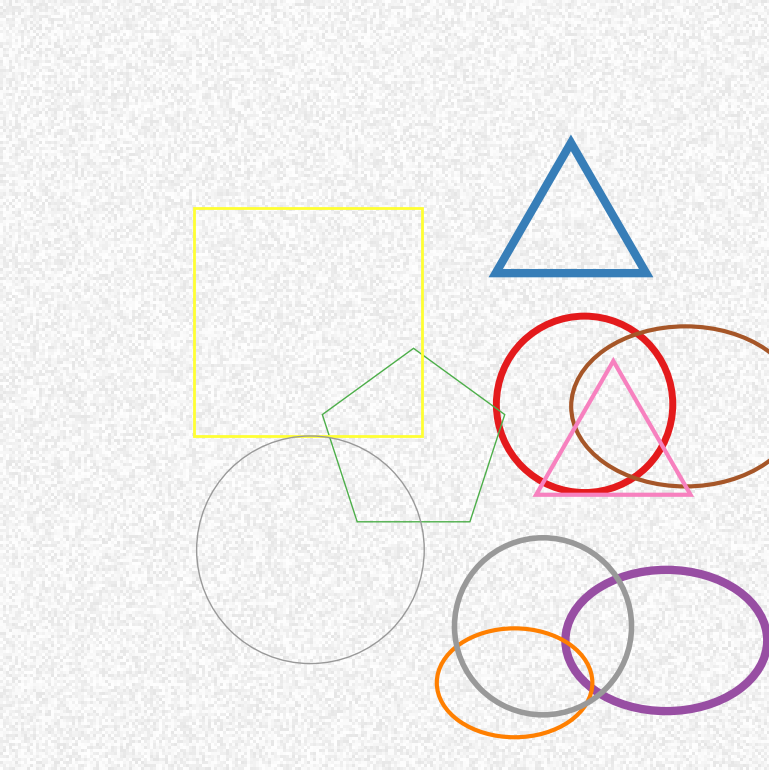[{"shape": "circle", "thickness": 2.5, "radius": 0.57, "center": [0.759, 0.475]}, {"shape": "triangle", "thickness": 3, "radius": 0.56, "center": [0.741, 0.702]}, {"shape": "pentagon", "thickness": 0.5, "radius": 0.62, "center": [0.537, 0.423]}, {"shape": "oval", "thickness": 3, "radius": 0.66, "center": [0.865, 0.168]}, {"shape": "oval", "thickness": 1.5, "radius": 0.51, "center": [0.668, 0.113]}, {"shape": "square", "thickness": 1, "radius": 0.74, "center": [0.4, 0.582]}, {"shape": "oval", "thickness": 1.5, "radius": 0.74, "center": [0.89, 0.472]}, {"shape": "triangle", "thickness": 1.5, "radius": 0.58, "center": [0.797, 0.415]}, {"shape": "circle", "thickness": 0.5, "radius": 0.74, "center": [0.403, 0.286]}, {"shape": "circle", "thickness": 2, "radius": 0.57, "center": [0.705, 0.187]}]